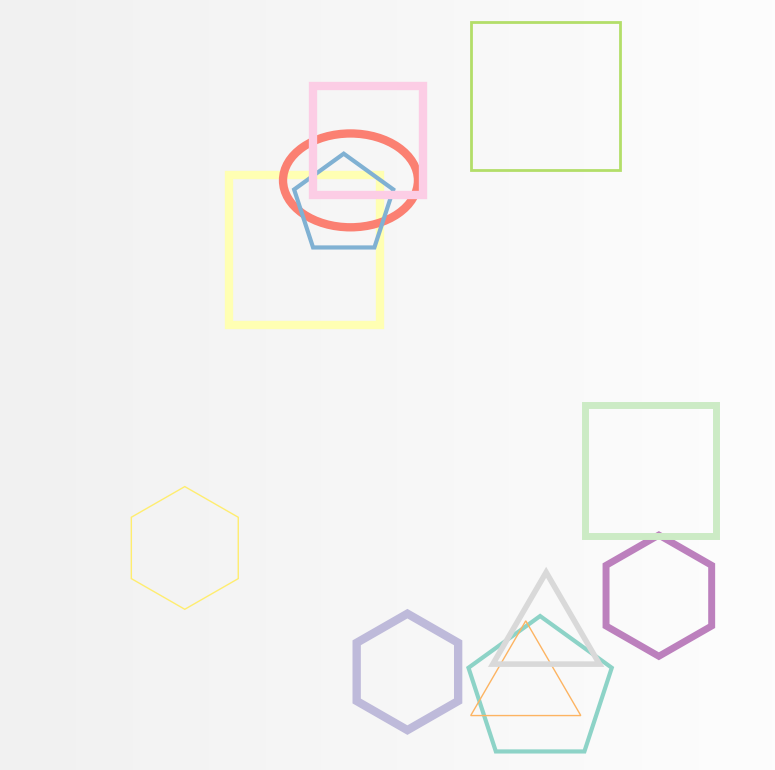[{"shape": "pentagon", "thickness": 1.5, "radius": 0.49, "center": [0.697, 0.103]}, {"shape": "square", "thickness": 3, "radius": 0.49, "center": [0.393, 0.676]}, {"shape": "hexagon", "thickness": 3, "radius": 0.38, "center": [0.526, 0.127]}, {"shape": "oval", "thickness": 3, "radius": 0.44, "center": [0.452, 0.766]}, {"shape": "pentagon", "thickness": 1.5, "radius": 0.34, "center": [0.444, 0.733]}, {"shape": "triangle", "thickness": 0.5, "radius": 0.41, "center": [0.678, 0.112]}, {"shape": "square", "thickness": 1, "radius": 0.48, "center": [0.704, 0.876]}, {"shape": "square", "thickness": 3, "radius": 0.35, "center": [0.475, 0.817]}, {"shape": "triangle", "thickness": 2, "radius": 0.4, "center": [0.705, 0.177]}, {"shape": "hexagon", "thickness": 2.5, "radius": 0.39, "center": [0.85, 0.226]}, {"shape": "square", "thickness": 2.5, "radius": 0.42, "center": [0.839, 0.389]}, {"shape": "hexagon", "thickness": 0.5, "radius": 0.4, "center": [0.238, 0.288]}]